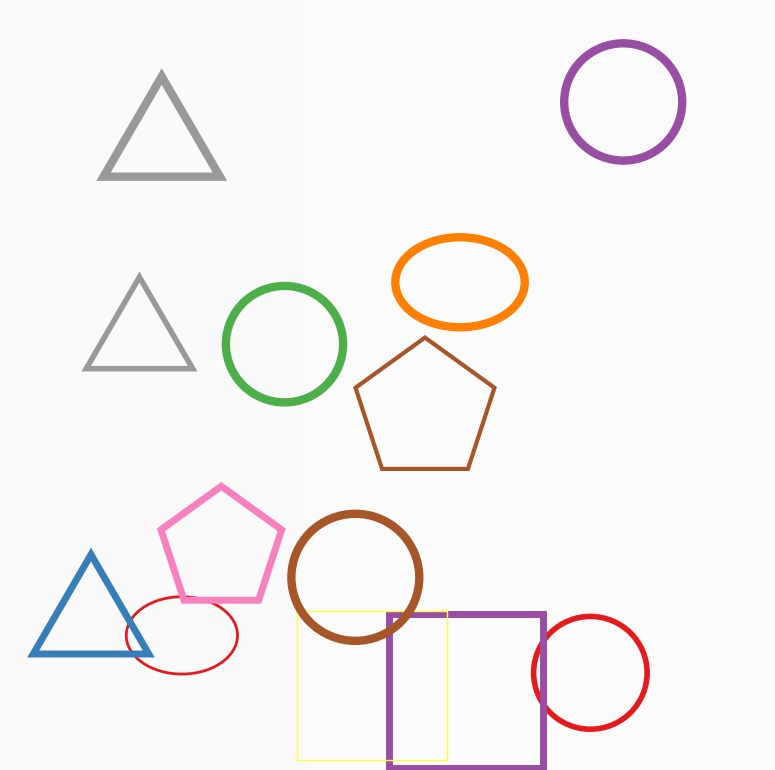[{"shape": "circle", "thickness": 2, "radius": 0.37, "center": [0.762, 0.126]}, {"shape": "oval", "thickness": 1, "radius": 0.36, "center": [0.235, 0.175]}, {"shape": "triangle", "thickness": 2.5, "radius": 0.43, "center": [0.117, 0.194]}, {"shape": "circle", "thickness": 3, "radius": 0.38, "center": [0.367, 0.553]}, {"shape": "square", "thickness": 2.5, "radius": 0.5, "center": [0.601, 0.102]}, {"shape": "circle", "thickness": 3, "radius": 0.38, "center": [0.804, 0.868]}, {"shape": "oval", "thickness": 3, "radius": 0.42, "center": [0.594, 0.633]}, {"shape": "square", "thickness": 0.5, "radius": 0.48, "center": [0.48, 0.11]}, {"shape": "pentagon", "thickness": 1.5, "radius": 0.47, "center": [0.548, 0.467]}, {"shape": "circle", "thickness": 3, "radius": 0.41, "center": [0.458, 0.25]}, {"shape": "pentagon", "thickness": 2.5, "radius": 0.41, "center": [0.286, 0.287]}, {"shape": "triangle", "thickness": 2, "radius": 0.4, "center": [0.18, 0.561]}, {"shape": "triangle", "thickness": 3, "radius": 0.43, "center": [0.209, 0.814]}]